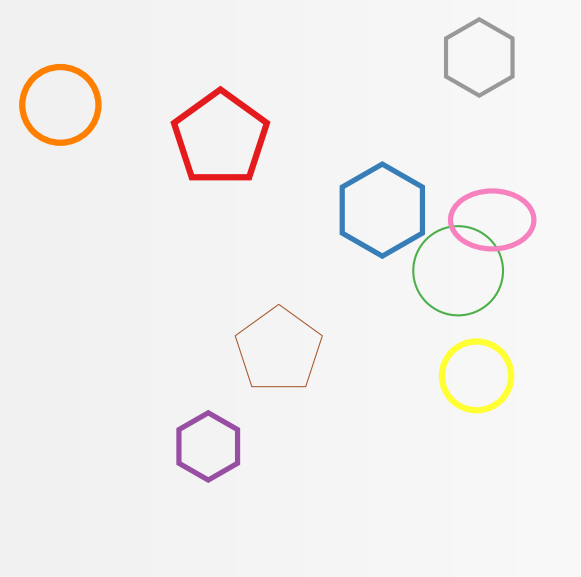[{"shape": "pentagon", "thickness": 3, "radius": 0.42, "center": [0.379, 0.76]}, {"shape": "hexagon", "thickness": 2.5, "radius": 0.4, "center": [0.658, 0.635]}, {"shape": "circle", "thickness": 1, "radius": 0.39, "center": [0.788, 0.53]}, {"shape": "hexagon", "thickness": 2.5, "radius": 0.29, "center": [0.358, 0.226]}, {"shape": "circle", "thickness": 3, "radius": 0.33, "center": [0.104, 0.818]}, {"shape": "circle", "thickness": 3, "radius": 0.3, "center": [0.82, 0.348]}, {"shape": "pentagon", "thickness": 0.5, "radius": 0.39, "center": [0.48, 0.393]}, {"shape": "oval", "thickness": 2.5, "radius": 0.36, "center": [0.847, 0.618]}, {"shape": "hexagon", "thickness": 2, "radius": 0.33, "center": [0.825, 0.9]}]